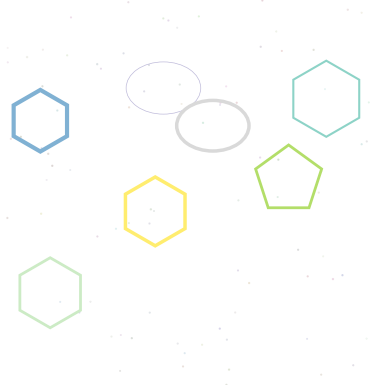[{"shape": "hexagon", "thickness": 1.5, "radius": 0.49, "center": [0.847, 0.744]}, {"shape": "oval", "thickness": 0.5, "radius": 0.48, "center": [0.425, 0.771]}, {"shape": "hexagon", "thickness": 3, "radius": 0.4, "center": [0.105, 0.686]}, {"shape": "pentagon", "thickness": 2, "radius": 0.45, "center": [0.75, 0.533]}, {"shape": "oval", "thickness": 2.5, "radius": 0.47, "center": [0.553, 0.673]}, {"shape": "hexagon", "thickness": 2, "radius": 0.45, "center": [0.13, 0.24]}, {"shape": "hexagon", "thickness": 2.5, "radius": 0.45, "center": [0.403, 0.451]}]